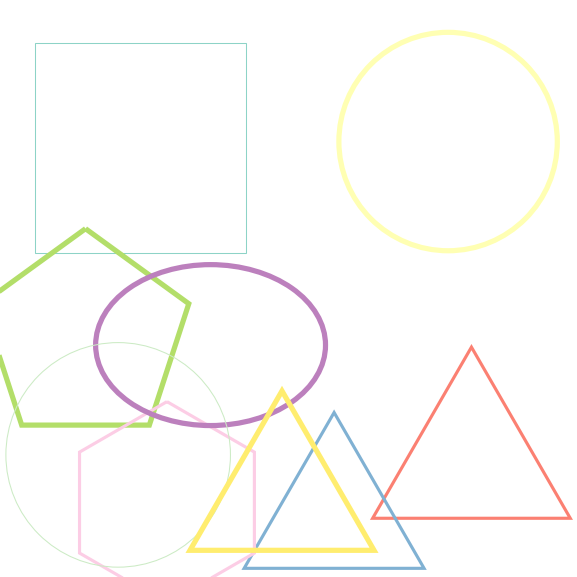[{"shape": "square", "thickness": 0.5, "radius": 0.91, "center": [0.243, 0.743]}, {"shape": "circle", "thickness": 2.5, "radius": 0.95, "center": [0.776, 0.754]}, {"shape": "triangle", "thickness": 1.5, "radius": 0.99, "center": [0.816, 0.2]}, {"shape": "triangle", "thickness": 1.5, "radius": 0.9, "center": [0.579, 0.105]}, {"shape": "pentagon", "thickness": 2.5, "radius": 0.94, "center": [0.148, 0.415]}, {"shape": "hexagon", "thickness": 1.5, "radius": 0.87, "center": [0.289, 0.129]}, {"shape": "oval", "thickness": 2.5, "radius": 1.0, "center": [0.365, 0.402]}, {"shape": "circle", "thickness": 0.5, "radius": 0.97, "center": [0.205, 0.211]}, {"shape": "triangle", "thickness": 2.5, "radius": 0.92, "center": [0.488, 0.138]}]